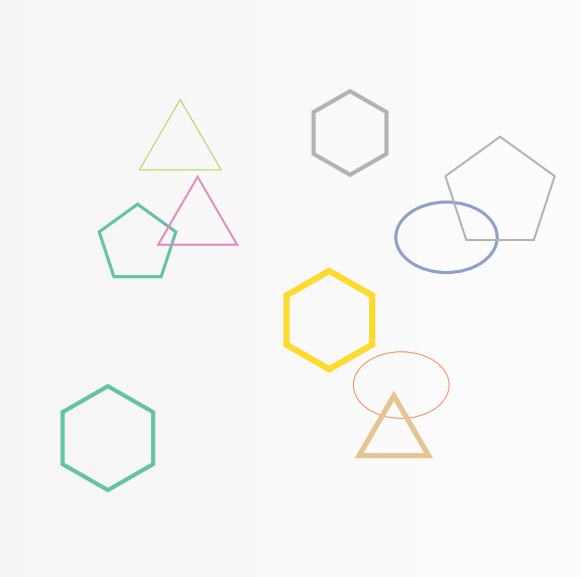[{"shape": "pentagon", "thickness": 1.5, "radius": 0.35, "center": [0.237, 0.576]}, {"shape": "hexagon", "thickness": 2, "radius": 0.45, "center": [0.186, 0.24]}, {"shape": "oval", "thickness": 0.5, "radius": 0.41, "center": [0.69, 0.332]}, {"shape": "oval", "thickness": 1.5, "radius": 0.44, "center": [0.768, 0.588]}, {"shape": "triangle", "thickness": 1, "radius": 0.39, "center": [0.34, 0.615]}, {"shape": "triangle", "thickness": 0.5, "radius": 0.41, "center": [0.31, 0.746]}, {"shape": "hexagon", "thickness": 3, "radius": 0.43, "center": [0.567, 0.445]}, {"shape": "triangle", "thickness": 2.5, "radius": 0.35, "center": [0.678, 0.245]}, {"shape": "hexagon", "thickness": 2, "radius": 0.36, "center": [0.602, 0.769]}, {"shape": "pentagon", "thickness": 1, "radius": 0.49, "center": [0.86, 0.664]}]